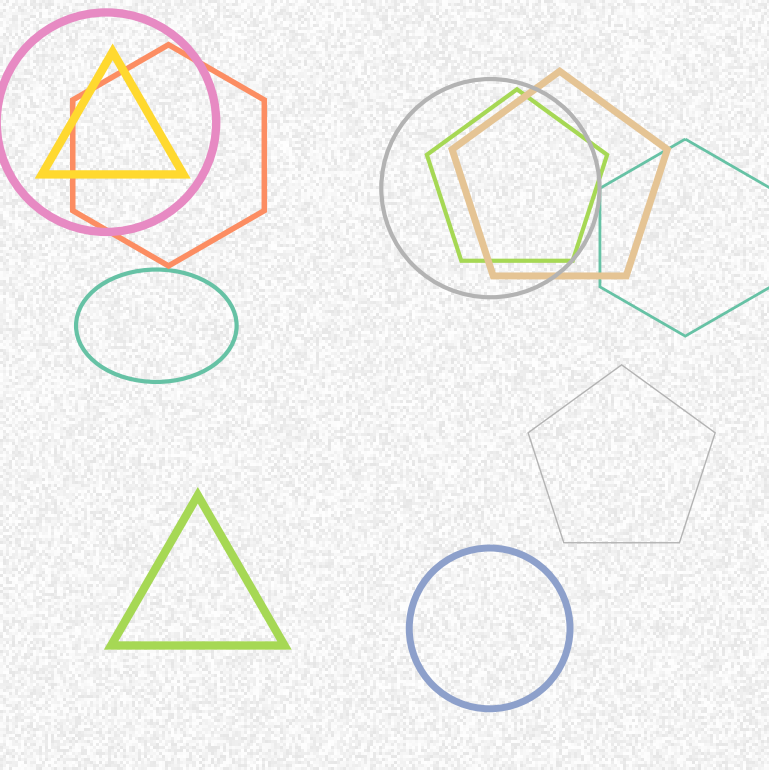[{"shape": "oval", "thickness": 1.5, "radius": 0.52, "center": [0.203, 0.577]}, {"shape": "hexagon", "thickness": 1, "radius": 0.64, "center": [0.89, 0.691]}, {"shape": "hexagon", "thickness": 2, "radius": 0.72, "center": [0.219, 0.798]}, {"shape": "circle", "thickness": 2.5, "radius": 0.52, "center": [0.636, 0.184]}, {"shape": "circle", "thickness": 3, "radius": 0.71, "center": [0.138, 0.841]}, {"shape": "pentagon", "thickness": 1.5, "radius": 0.62, "center": [0.671, 0.761]}, {"shape": "triangle", "thickness": 3, "radius": 0.65, "center": [0.257, 0.227]}, {"shape": "triangle", "thickness": 3, "radius": 0.53, "center": [0.146, 0.827]}, {"shape": "pentagon", "thickness": 2.5, "radius": 0.73, "center": [0.727, 0.761]}, {"shape": "circle", "thickness": 1.5, "radius": 0.71, "center": [0.637, 0.756]}, {"shape": "pentagon", "thickness": 0.5, "radius": 0.64, "center": [0.807, 0.398]}]